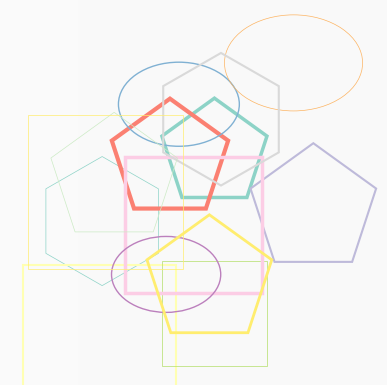[{"shape": "pentagon", "thickness": 2.5, "radius": 0.71, "center": [0.553, 0.602]}, {"shape": "hexagon", "thickness": 0.5, "radius": 0.84, "center": [0.264, 0.426]}, {"shape": "square", "thickness": 1.5, "radius": 0.98, "center": [0.256, 0.114]}, {"shape": "pentagon", "thickness": 1.5, "radius": 0.85, "center": [0.809, 0.458]}, {"shape": "pentagon", "thickness": 3, "radius": 0.79, "center": [0.439, 0.586]}, {"shape": "oval", "thickness": 1, "radius": 0.78, "center": [0.462, 0.729]}, {"shape": "oval", "thickness": 0.5, "radius": 0.89, "center": [0.758, 0.837]}, {"shape": "square", "thickness": 0.5, "radius": 0.68, "center": [0.553, 0.185]}, {"shape": "square", "thickness": 2.5, "radius": 0.89, "center": [0.499, 0.416]}, {"shape": "hexagon", "thickness": 1.5, "radius": 0.86, "center": [0.57, 0.69]}, {"shape": "oval", "thickness": 1, "radius": 0.7, "center": [0.429, 0.287]}, {"shape": "pentagon", "thickness": 0.5, "radius": 0.86, "center": [0.295, 0.537]}, {"shape": "square", "thickness": 0.5, "radius": 1.0, "center": [0.272, 0.501]}, {"shape": "pentagon", "thickness": 2, "radius": 0.85, "center": [0.54, 0.273]}]